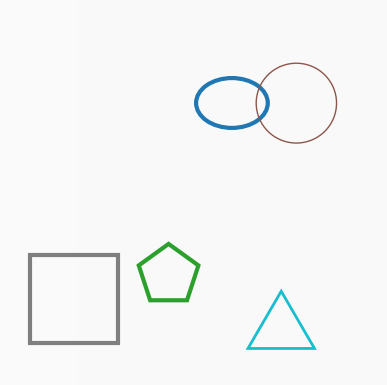[{"shape": "oval", "thickness": 3, "radius": 0.46, "center": [0.599, 0.733]}, {"shape": "pentagon", "thickness": 3, "radius": 0.4, "center": [0.435, 0.286]}, {"shape": "circle", "thickness": 1, "radius": 0.52, "center": [0.765, 0.732]}, {"shape": "square", "thickness": 3, "radius": 0.57, "center": [0.191, 0.223]}, {"shape": "triangle", "thickness": 2, "radius": 0.5, "center": [0.726, 0.144]}]